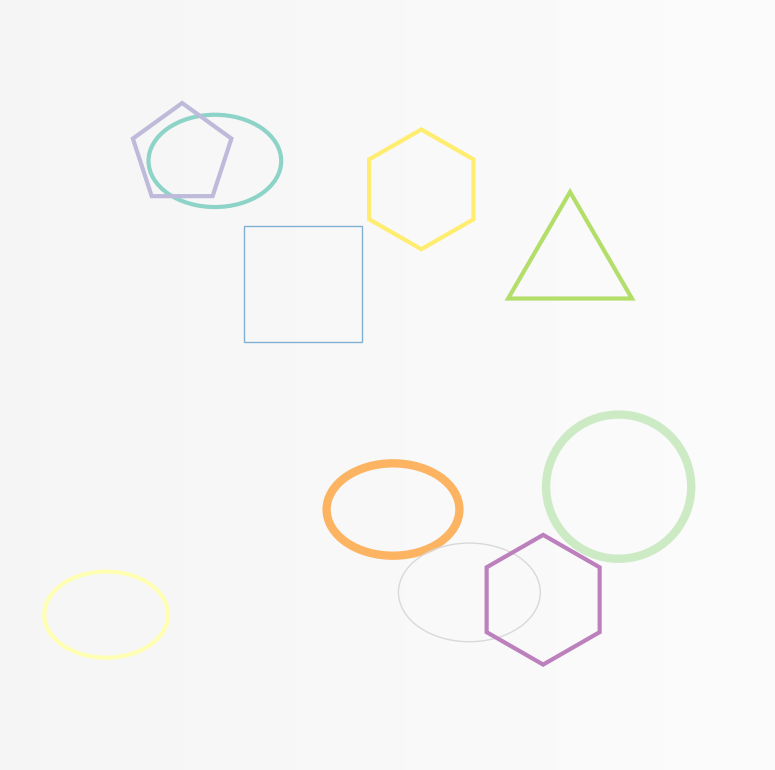[{"shape": "oval", "thickness": 1.5, "radius": 0.43, "center": [0.277, 0.791]}, {"shape": "oval", "thickness": 1.5, "radius": 0.4, "center": [0.137, 0.202]}, {"shape": "pentagon", "thickness": 1.5, "radius": 0.33, "center": [0.235, 0.799]}, {"shape": "square", "thickness": 0.5, "radius": 0.38, "center": [0.391, 0.631]}, {"shape": "oval", "thickness": 3, "radius": 0.43, "center": [0.507, 0.338]}, {"shape": "triangle", "thickness": 1.5, "radius": 0.46, "center": [0.736, 0.658]}, {"shape": "oval", "thickness": 0.5, "radius": 0.46, "center": [0.606, 0.231]}, {"shape": "hexagon", "thickness": 1.5, "radius": 0.42, "center": [0.701, 0.221]}, {"shape": "circle", "thickness": 3, "radius": 0.47, "center": [0.798, 0.368]}, {"shape": "hexagon", "thickness": 1.5, "radius": 0.39, "center": [0.544, 0.754]}]